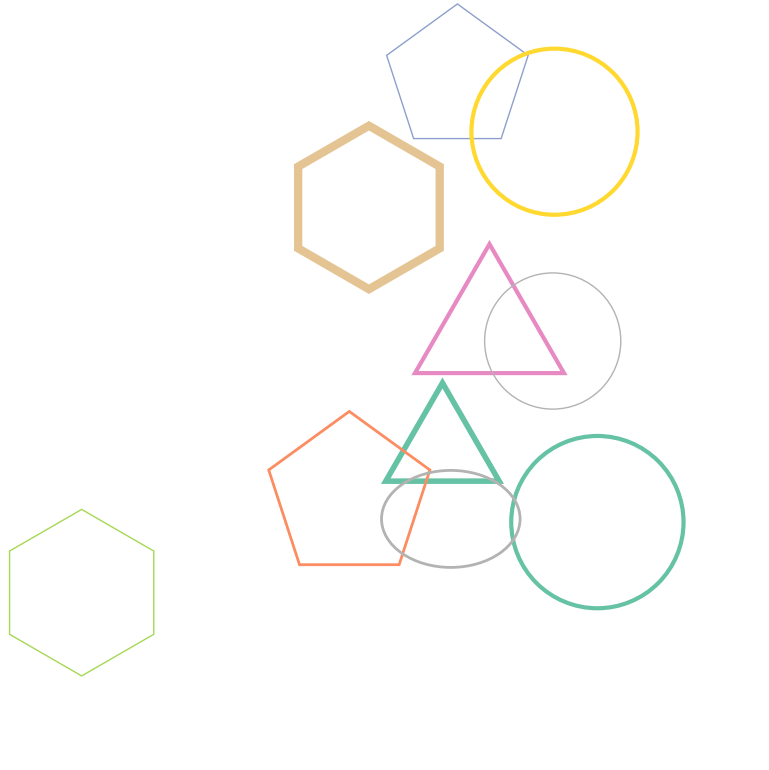[{"shape": "triangle", "thickness": 2, "radius": 0.43, "center": [0.575, 0.418]}, {"shape": "circle", "thickness": 1.5, "radius": 0.56, "center": [0.776, 0.322]}, {"shape": "pentagon", "thickness": 1, "radius": 0.55, "center": [0.454, 0.356]}, {"shape": "pentagon", "thickness": 0.5, "radius": 0.48, "center": [0.594, 0.898]}, {"shape": "triangle", "thickness": 1.5, "radius": 0.56, "center": [0.636, 0.571]}, {"shape": "hexagon", "thickness": 0.5, "radius": 0.54, "center": [0.106, 0.23]}, {"shape": "circle", "thickness": 1.5, "radius": 0.54, "center": [0.72, 0.829]}, {"shape": "hexagon", "thickness": 3, "radius": 0.53, "center": [0.479, 0.731]}, {"shape": "circle", "thickness": 0.5, "radius": 0.44, "center": [0.718, 0.557]}, {"shape": "oval", "thickness": 1, "radius": 0.45, "center": [0.585, 0.326]}]